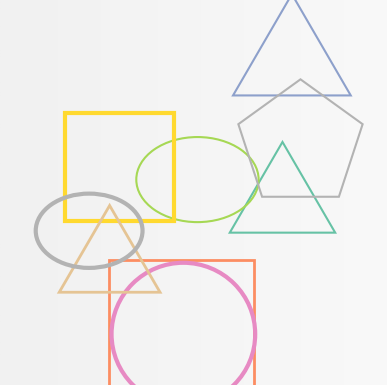[{"shape": "triangle", "thickness": 1.5, "radius": 0.79, "center": [0.729, 0.474]}, {"shape": "square", "thickness": 2, "radius": 0.93, "center": [0.469, 0.138]}, {"shape": "triangle", "thickness": 1.5, "radius": 0.88, "center": [0.753, 0.84]}, {"shape": "circle", "thickness": 3, "radius": 0.93, "center": [0.473, 0.132]}, {"shape": "oval", "thickness": 1.5, "radius": 0.79, "center": [0.51, 0.534]}, {"shape": "square", "thickness": 3, "radius": 0.7, "center": [0.308, 0.566]}, {"shape": "triangle", "thickness": 2, "radius": 0.75, "center": [0.283, 0.316]}, {"shape": "oval", "thickness": 3, "radius": 0.69, "center": [0.23, 0.401]}, {"shape": "pentagon", "thickness": 1.5, "radius": 0.84, "center": [0.775, 0.625]}]